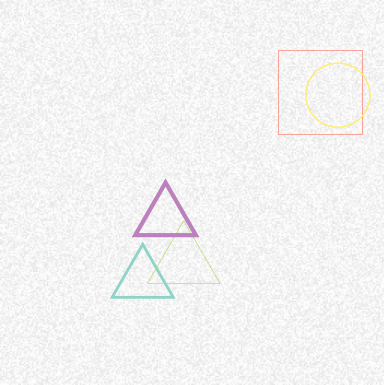[{"shape": "triangle", "thickness": 2, "radius": 0.46, "center": [0.371, 0.274]}, {"shape": "square", "thickness": 0.5, "radius": 0.54, "center": [0.831, 0.76]}, {"shape": "triangle", "thickness": 0.5, "radius": 0.54, "center": [0.477, 0.318]}, {"shape": "triangle", "thickness": 3, "radius": 0.46, "center": [0.43, 0.435]}, {"shape": "circle", "thickness": 1, "radius": 0.42, "center": [0.878, 0.753]}]